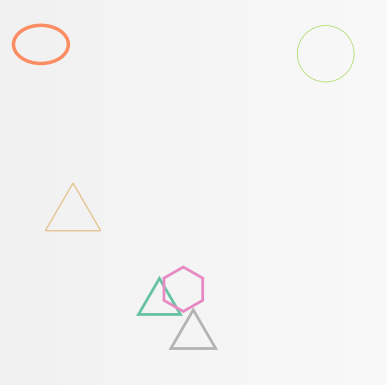[{"shape": "triangle", "thickness": 2, "radius": 0.31, "center": [0.411, 0.214]}, {"shape": "oval", "thickness": 2.5, "radius": 0.35, "center": [0.106, 0.885]}, {"shape": "hexagon", "thickness": 2, "radius": 0.29, "center": [0.473, 0.249]}, {"shape": "circle", "thickness": 0.5, "radius": 0.37, "center": [0.84, 0.86]}, {"shape": "triangle", "thickness": 1, "radius": 0.41, "center": [0.189, 0.442]}, {"shape": "triangle", "thickness": 2, "radius": 0.33, "center": [0.499, 0.128]}]